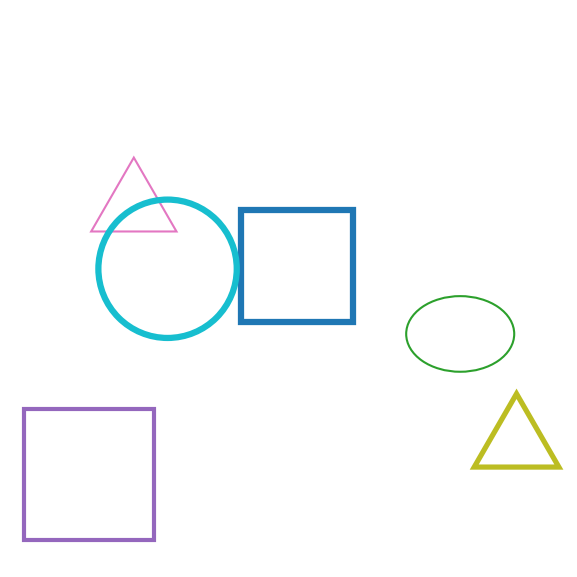[{"shape": "square", "thickness": 3, "radius": 0.49, "center": [0.514, 0.539]}, {"shape": "oval", "thickness": 1, "radius": 0.47, "center": [0.797, 0.421]}, {"shape": "square", "thickness": 2, "radius": 0.56, "center": [0.155, 0.178]}, {"shape": "triangle", "thickness": 1, "radius": 0.43, "center": [0.232, 0.641]}, {"shape": "triangle", "thickness": 2.5, "radius": 0.42, "center": [0.894, 0.233]}, {"shape": "circle", "thickness": 3, "radius": 0.6, "center": [0.29, 0.534]}]